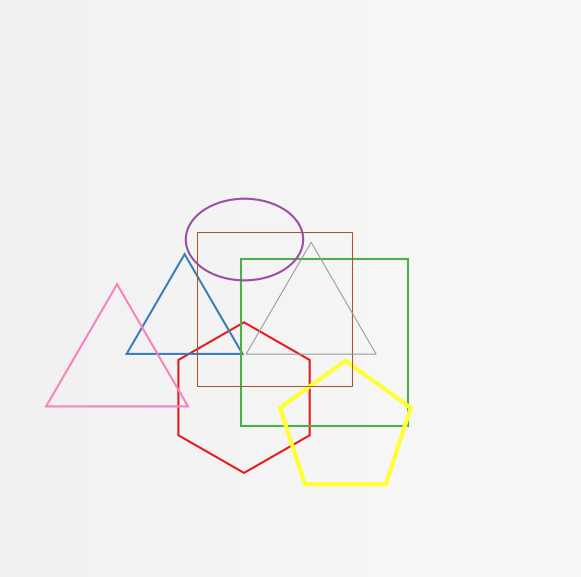[{"shape": "hexagon", "thickness": 1, "radius": 0.65, "center": [0.42, 0.311]}, {"shape": "triangle", "thickness": 1, "radius": 0.58, "center": [0.318, 0.444]}, {"shape": "square", "thickness": 1, "radius": 0.72, "center": [0.558, 0.406]}, {"shape": "oval", "thickness": 1, "radius": 0.5, "center": [0.421, 0.584]}, {"shape": "pentagon", "thickness": 2, "radius": 0.59, "center": [0.594, 0.256]}, {"shape": "square", "thickness": 0.5, "radius": 0.67, "center": [0.473, 0.464]}, {"shape": "triangle", "thickness": 1, "radius": 0.71, "center": [0.201, 0.366]}, {"shape": "triangle", "thickness": 0.5, "radius": 0.65, "center": [0.535, 0.45]}]